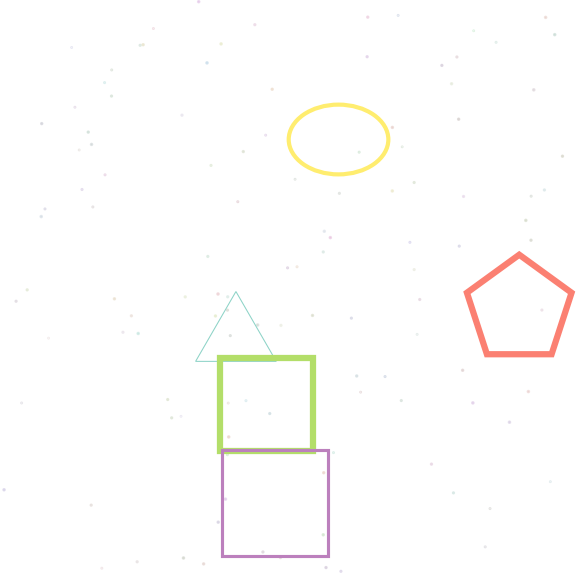[{"shape": "triangle", "thickness": 0.5, "radius": 0.4, "center": [0.409, 0.414]}, {"shape": "pentagon", "thickness": 3, "radius": 0.48, "center": [0.899, 0.463]}, {"shape": "square", "thickness": 3, "radius": 0.4, "center": [0.462, 0.299]}, {"shape": "square", "thickness": 1.5, "radius": 0.46, "center": [0.476, 0.128]}, {"shape": "oval", "thickness": 2, "radius": 0.43, "center": [0.586, 0.758]}]